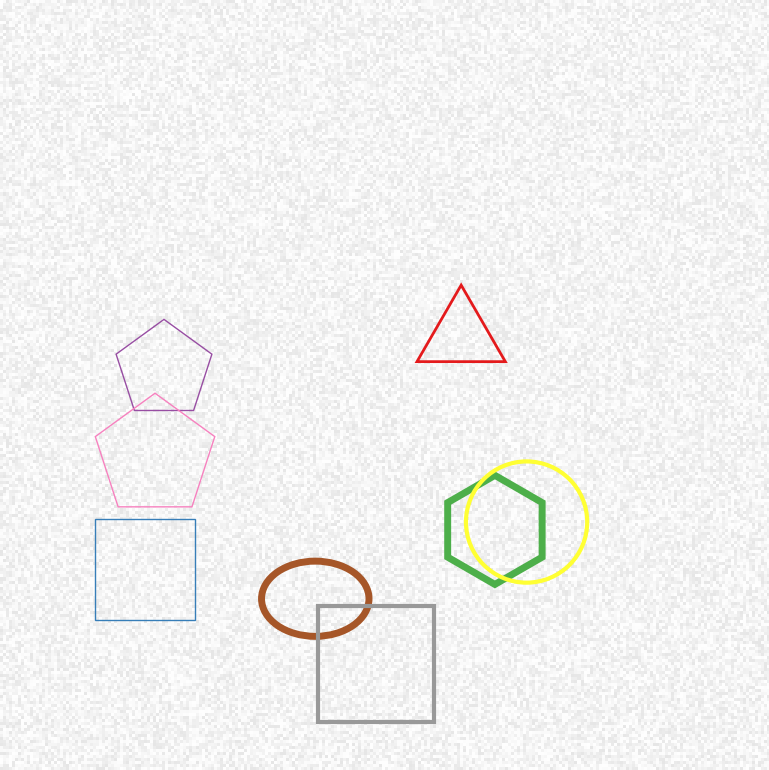[{"shape": "triangle", "thickness": 1, "radius": 0.33, "center": [0.599, 0.563]}, {"shape": "square", "thickness": 0.5, "radius": 0.33, "center": [0.188, 0.26]}, {"shape": "hexagon", "thickness": 2.5, "radius": 0.35, "center": [0.643, 0.312]}, {"shape": "pentagon", "thickness": 0.5, "radius": 0.33, "center": [0.213, 0.52]}, {"shape": "circle", "thickness": 1.5, "radius": 0.39, "center": [0.684, 0.322]}, {"shape": "oval", "thickness": 2.5, "radius": 0.35, "center": [0.409, 0.222]}, {"shape": "pentagon", "thickness": 0.5, "radius": 0.41, "center": [0.201, 0.408]}, {"shape": "square", "thickness": 1.5, "radius": 0.38, "center": [0.488, 0.137]}]